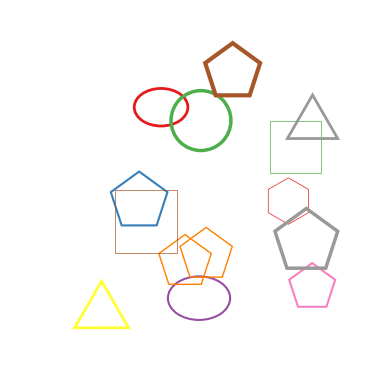[{"shape": "oval", "thickness": 2, "radius": 0.35, "center": [0.418, 0.721]}, {"shape": "hexagon", "thickness": 0.5, "radius": 0.3, "center": [0.749, 0.478]}, {"shape": "pentagon", "thickness": 1.5, "radius": 0.39, "center": [0.361, 0.477]}, {"shape": "circle", "thickness": 2.5, "radius": 0.39, "center": [0.522, 0.687]}, {"shape": "square", "thickness": 0.5, "radius": 0.33, "center": [0.768, 0.618]}, {"shape": "oval", "thickness": 1.5, "radius": 0.4, "center": [0.517, 0.226]}, {"shape": "pentagon", "thickness": 1, "radius": 0.36, "center": [0.481, 0.319]}, {"shape": "pentagon", "thickness": 1, "radius": 0.36, "center": [0.535, 0.338]}, {"shape": "triangle", "thickness": 2, "radius": 0.4, "center": [0.264, 0.189]}, {"shape": "square", "thickness": 0.5, "radius": 0.41, "center": [0.379, 0.424]}, {"shape": "pentagon", "thickness": 3, "radius": 0.37, "center": [0.604, 0.813]}, {"shape": "pentagon", "thickness": 1.5, "radius": 0.31, "center": [0.811, 0.254]}, {"shape": "triangle", "thickness": 2, "radius": 0.38, "center": [0.812, 0.678]}, {"shape": "pentagon", "thickness": 2.5, "radius": 0.43, "center": [0.796, 0.373]}]